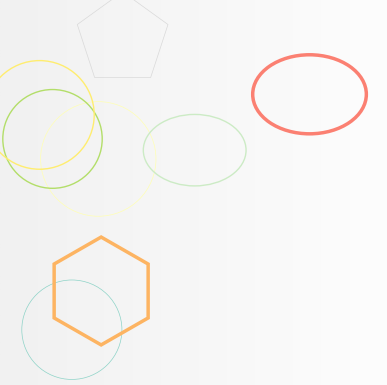[{"shape": "circle", "thickness": 0.5, "radius": 0.65, "center": [0.185, 0.144]}, {"shape": "circle", "thickness": 0.5, "radius": 0.74, "center": [0.254, 0.587]}, {"shape": "oval", "thickness": 2.5, "radius": 0.73, "center": [0.799, 0.755]}, {"shape": "hexagon", "thickness": 2.5, "radius": 0.7, "center": [0.261, 0.244]}, {"shape": "circle", "thickness": 1, "radius": 0.64, "center": [0.135, 0.639]}, {"shape": "pentagon", "thickness": 0.5, "radius": 0.62, "center": [0.316, 0.898]}, {"shape": "oval", "thickness": 1, "radius": 0.66, "center": [0.502, 0.61]}, {"shape": "circle", "thickness": 1, "radius": 0.71, "center": [0.102, 0.702]}]